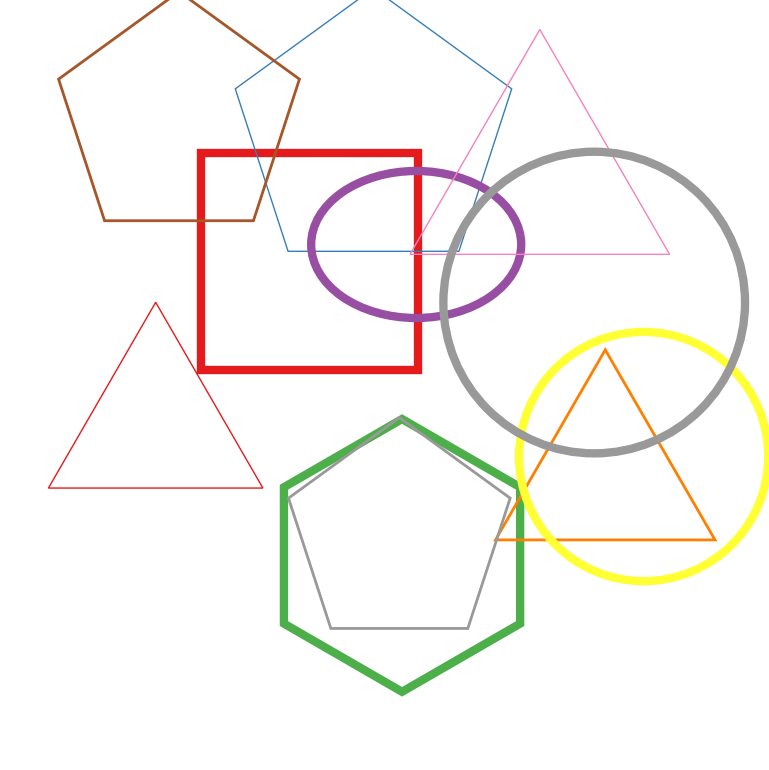[{"shape": "triangle", "thickness": 0.5, "radius": 0.8, "center": [0.202, 0.447]}, {"shape": "square", "thickness": 3, "radius": 0.71, "center": [0.402, 0.661]}, {"shape": "pentagon", "thickness": 0.5, "radius": 0.94, "center": [0.485, 0.826]}, {"shape": "hexagon", "thickness": 3, "radius": 0.89, "center": [0.522, 0.279]}, {"shape": "oval", "thickness": 3, "radius": 0.68, "center": [0.54, 0.682]}, {"shape": "triangle", "thickness": 1, "radius": 0.82, "center": [0.786, 0.381]}, {"shape": "circle", "thickness": 3, "radius": 0.81, "center": [0.836, 0.407]}, {"shape": "pentagon", "thickness": 1, "radius": 0.82, "center": [0.232, 0.846]}, {"shape": "triangle", "thickness": 0.5, "radius": 0.97, "center": [0.701, 0.767]}, {"shape": "circle", "thickness": 3, "radius": 0.98, "center": [0.772, 0.607]}, {"shape": "pentagon", "thickness": 1, "radius": 0.76, "center": [0.519, 0.306]}]